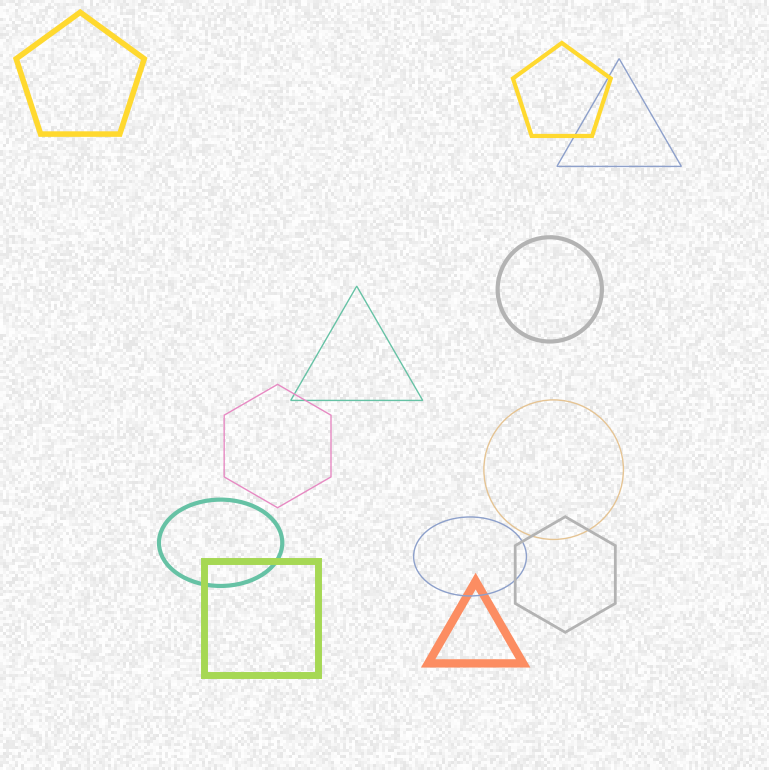[{"shape": "triangle", "thickness": 0.5, "radius": 0.49, "center": [0.463, 0.529]}, {"shape": "oval", "thickness": 1.5, "radius": 0.4, "center": [0.287, 0.295]}, {"shape": "triangle", "thickness": 3, "radius": 0.36, "center": [0.618, 0.174]}, {"shape": "triangle", "thickness": 0.5, "radius": 0.47, "center": [0.804, 0.831]}, {"shape": "oval", "thickness": 0.5, "radius": 0.37, "center": [0.61, 0.277]}, {"shape": "hexagon", "thickness": 0.5, "radius": 0.4, "center": [0.36, 0.421]}, {"shape": "square", "thickness": 2.5, "radius": 0.37, "center": [0.339, 0.197]}, {"shape": "pentagon", "thickness": 2, "radius": 0.44, "center": [0.104, 0.897]}, {"shape": "pentagon", "thickness": 1.5, "radius": 0.33, "center": [0.73, 0.877]}, {"shape": "circle", "thickness": 0.5, "radius": 0.45, "center": [0.719, 0.39]}, {"shape": "circle", "thickness": 1.5, "radius": 0.34, "center": [0.714, 0.624]}, {"shape": "hexagon", "thickness": 1, "radius": 0.38, "center": [0.734, 0.254]}]